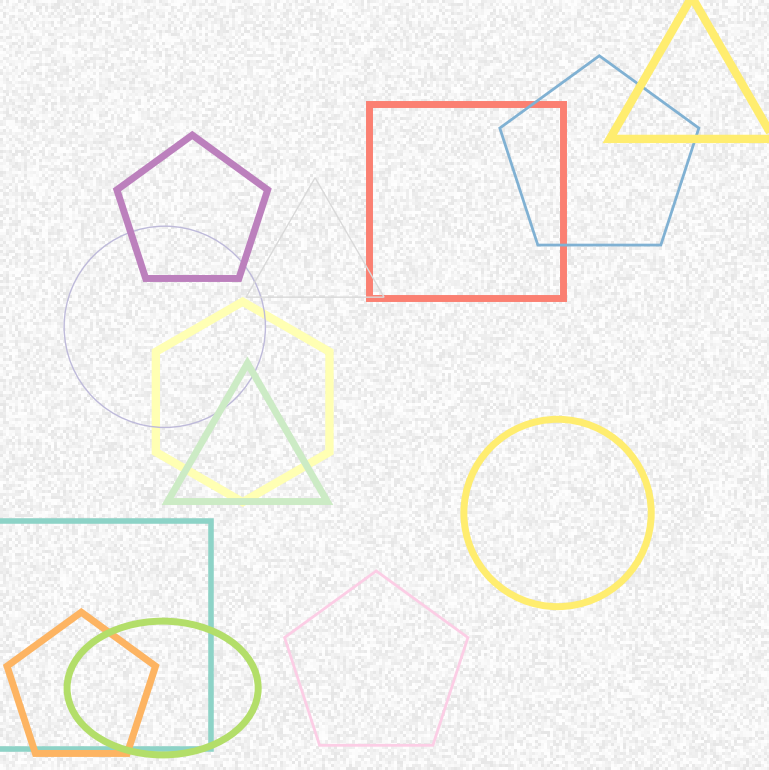[{"shape": "square", "thickness": 2, "radius": 0.74, "center": [0.126, 0.175]}, {"shape": "hexagon", "thickness": 3, "radius": 0.65, "center": [0.315, 0.478]}, {"shape": "circle", "thickness": 0.5, "radius": 0.65, "center": [0.214, 0.576]}, {"shape": "square", "thickness": 2.5, "radius": 0.63, "center": [0.605, 0.739]}, {"shape": "pentagon", "thickness": 1, "radius": 0.68, "center": [0.778, 0.792]}, {"shape": "pentagon", "thickness": 2.5, "radius": 0.51, "center": [0.106, 0.104]}, {"shape": "oval", "thickness": 2.5, "radius": 0.62, "center": [0.211, 0.106]}, {"shape": "pentagon", "thickness": 1, "radius": 0.63, "center": [0.489, 0.133]}, {"shape": "triangle", "thickness": 0.5, "radius": 0.52, "center": [0.409, 0.666]}, {"shape": "pentagon", "thickness": 2.5, "radius": 0.51, "center": [0.25, 0.722]}, {"shape": "triangle", "thickness": 2.5, "radius": 0.6, "center": [0.321, 0.408]}, {"shape": "triangle", "thickness": 3, "radius": 0.61, "center": [0.898, 0.881]}, {"shape": "circle", "thickness": 2.5, "radius": 0.61, "center": [0.724, 0.334]}]